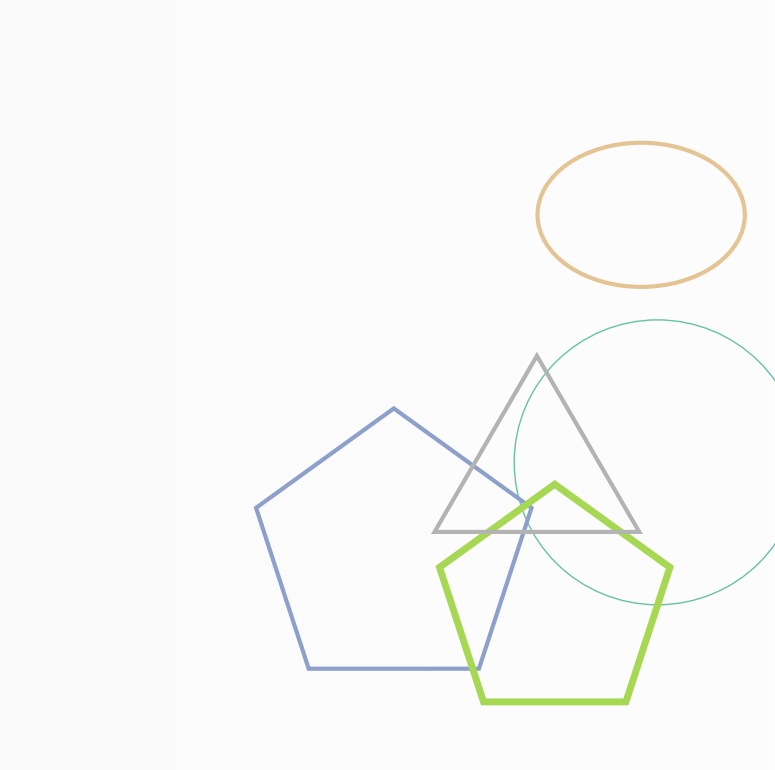[{"shape": "circle", "thickness": 0.5, "radius": 0.93, "center": [0.848, 0.4]}, {"shape": "pentagon", "thickness": 1.5, "radius": 0.93, "center": [0.508, 0.283]}, {"shape": "pentagon", "thickness": 2.5, "radius": 0.78, "center": [0.716, 0.215]}, {"shape": "oval", "thickness": 1.5, "radius": 0.67, "center": [0.827, 0.721]}, {"shape": "triangle", "thickness": 1.5, "radius": 0.76, "center": [0.693, 0.385]}]